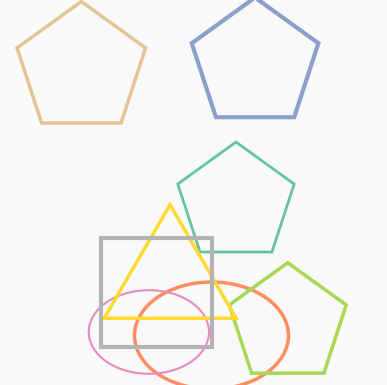[{"shape": "pentagon", "thickness": 2, "radius": 0.79, "center": [0.609, 0.473]}, {"shape": "oval", "thickness": 2.5, "radius": 0.99, "center": [0.546, 0.128]}, {"shape": "pentagon", "thickness": 3, "radius": 0.86, "center": [0.658, 0.835]}, {"shape": "oval", "thickness": 1.5, "radius": 0.78, "center": [0.384, 0.138]}, {"shape": "pentagon", "thickness": 2.5, "radius": 0.79, "center": [0.743, 0.159]}, {"shape": "triangle", "thickness": 2.5, "radius": 0.98, "center": [0.439, 0.272]}, {"shape": "pentagon", "thickness": 2.5, "radius": 0.87, "center": [0.21, 0.822]}, {"shape": "square", "thickness": 3, "radius": 0.71, "center": [0.404, 0.24]}]